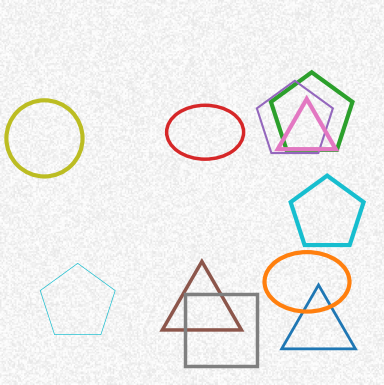[{"shape": "triangle", "thickness": 2, "radius": 0.55, "center": [0.827, 0.149]}, {"shape": "oval", "thickness": 3, "radius": 0.55, "center": [0.797, 0.268]}, {"shape": "pentagon", "thickness": 3, "radius": 0.56, "center": [0.81, 0.701]}, {"shape": "oval", "thickness": 2.5, "radius": 0.5, "center": [0.533, 0.657]}, {"shape": "pentagon", "thickness": 1.5, "radius": 0.52, "center": [0.766, 0.686]}, {"shape": "triangle", "thickness": 2.5, "radius": 0.59, "center": [0.524, 0.202]}, {"shape": "triangle", "thickness": 3, "radius": 0.44, "center": [0.797, 0.656]}, {"shape": "square", "thickness": 2.5, "radius": 0.47, "center": [0.574, 0.144]}, {"shape": "circle", "thickness": 3, "radius": 0.49, "center": [0.115, 0.641]}, {"shape": "pentagon", "thickness": 0.5, "radius": 0.51, "center": [0.202, 0.214]}, {"shape": "pentagon", "thickness": 3, "radius": 0.5, "center": [0.85, 0.444]}]